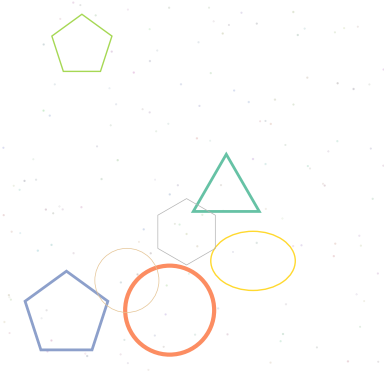[{"shape": "triangle", "thickness": 2, "radius": 0.49, "center": [0.588, 0.5]}, {"shape": "circle", "thickness": 3, "radius": 0.58, "center": [0.441, 0.194]}, {"shape": "pentagon", "thickness": 2, "radius": 0.57, "center": [0.173, 0.183]}, {"shape": "pentagon", "thickness": 1, "radius": 0.41, "center": [0.213, 0.881]}, {"shape": "oval", "thickness": 1, "radius": 0.55, "center": [0.657, 0.322]}, {"shape": "circle", "thickness": 0.5, "radius": 0.42, "center": [0.33, 0.272]}, {"shape": "hexagon", "thickness": 0.5, "radius": 0.43, "center": [0.485, 0.398]}]